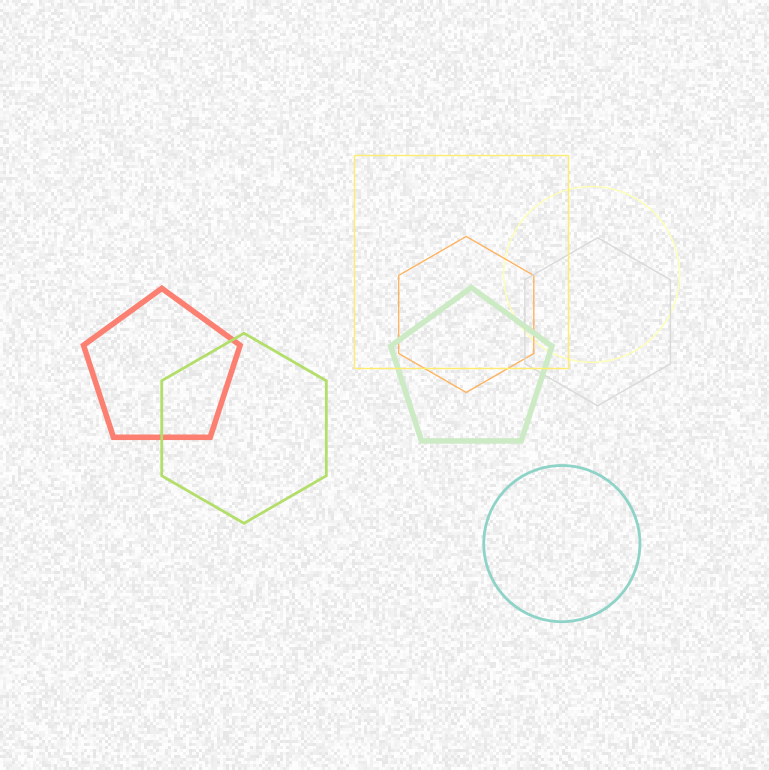[{"shape": "circle", "thickness": 1, "radius": 0.51, "center": [0.73, 0.294]}, {"shape": "circle", "thickness": 0.5, "radius": 0.57, "center": [0.768, 0.644]}, {"shape": "pentagon", "thickness": 2, "radius": 0.53, "center": [0.21, 0.519]}, {"shape": "hexagon", "thickness": 0.5, "radius": 0.51, "center": [0.605, 0.592]}, {"shape": "hexagon", "thickness": 1, "radius": 0.62, "center": [0.317, 0.444]}, {"shape": "hexagon", "thickness": 0.5, "radius": 0.55, "center": [0.776, 0.582]}, {"shape": "pentagon", "thickness": 2, "radius": 0.55, "center": [0.612, 0.516]}, {"shape": "square", "thickness": 0.5, "radius": 0.69, "center": [0.599, 0.66]}]